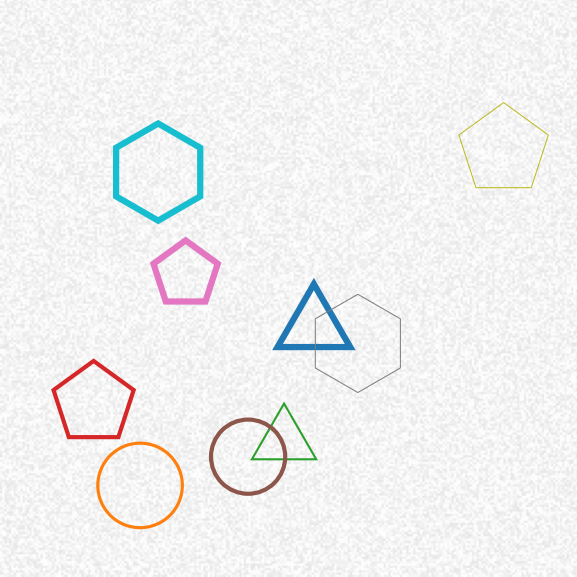[{"shape": "triangle", "thickness": 3, "radius": 0.36, "center": [0.544, 0.435]}, {"shape": "circle", "thickness": 1.5, "radius": 0.37, "center": [0.243, 0.159]}, {"shape": "triangle", "thickness": 1, "radius": 0.32, "center": [0.492, 0.236]}, {"shape": "pentagon", "thickness": 2, "radius": 0.36, "center": [0.162, 0.301]}, {"shape": "circle", "thickness": 2, "radius": 0.32, "center": [0.43, 0.208]}, {"shape": "pentagon", "thickness": 3, "radius": 0.29, "center": [0.321, 0.524]}, {"shape": "hexagon", "thickness": 0.5, "radius": 0.43, "center": [0.62, 0.405]}, {"shape": "pentagon", "thickness": 0.5, "radius": 0.41, "center": [0.872, 0.74]}, {"shape": "hexagon", "thickness": 3, "radius": 0.42, "center": [0.274, 0.701]}]